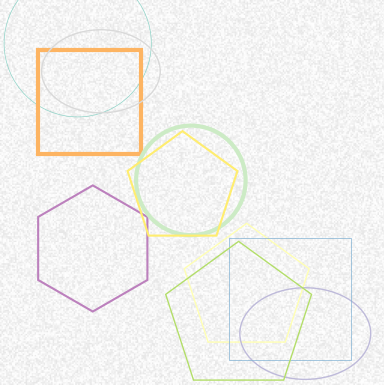[{"shape": "circle", "thickness": 0.5, "radius": 0.96, "center": [0.202, 0.888]}, {"shape": "pentagon", "thickness": 1, "radius": 0.85, "center": [0.641, 0.249]}, {"shape": "oval", "thickness": 1, "radius": 0.85, "center": [0.793, 0.134]}, {"shape": "square", "thickness": 0.5, "radius": 0.8, "center": [0.753, 0.224]}, {"shape": "square", "thickness": 3, "radius": 0.67, "center": [0.232, 0.735]}, {"shape": "pentagon", "thickness": 1, "radius": 1.0, "center": [0.62, 0.174]}, {"shape": "oval", "thickness": 1, "radius": 0.77, "center": [0.262, 0.815]}, {"shape": "hexagon", "thickness": 1.5, "radius": 0.82, "center": [0.241, 0.355]}, {"shape": "circle", "thickness": 3, "radius": 0.71, "center": [0.496, 0.532]}, {"shape": "pentagon", "thickness": 1.5, "radius": 0.75, "center": [0.474, 0.509]}]